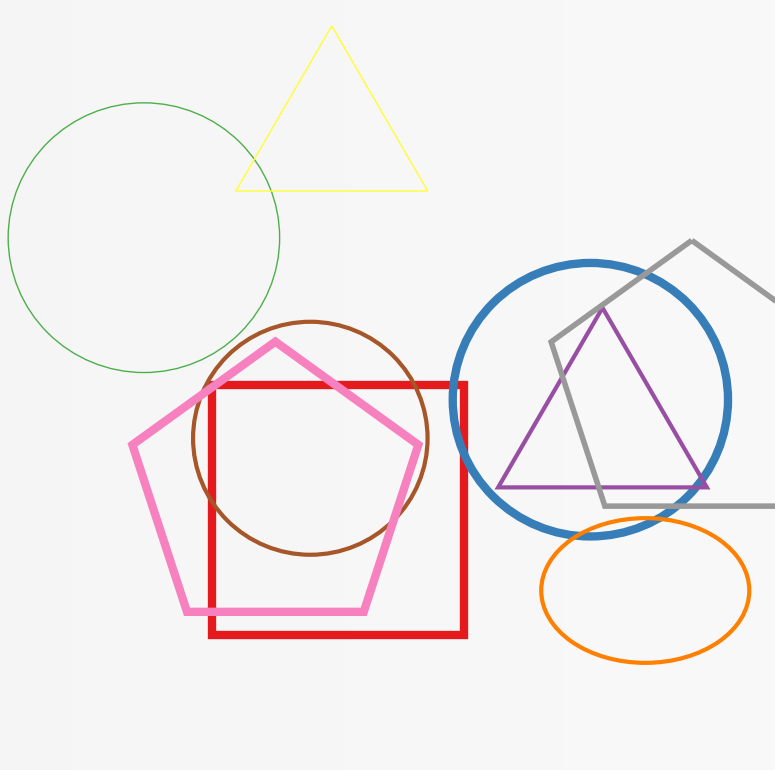[{"shape": "square", "thickness": 3, "radius": 0.81, "center": [0.436, 0.337]}, {"shape": "circle", "thickness": 3, "radius": 0.89, "center": [0.762, 0.481]}, {"shape": "circle", "thickness": 0.5, "radius": 0.88, "center": [0.186, 0.691]}, {"shape": "triangle", "thickness": 1.5, "radius": 0.78, "center": [0.777, 0.445]}, {"shape": "oval", "thickness": 1.5, "radius": 0.67, "center": [0.833, 0.233]}, {"shape": "triangle", "thickness": 0.5, "radius": 0.71, "center": [0.428, 0.823]}, {"shape": "circle", "thickness": 1.5, "radius": 0.76, "center": [0.4, 0.431]}, {"shape": "pentagon", "thickness": 3, "radius": 0.97, "center": [0.355, 0.362]}, {"shape": "pentagon", "thickness": 2, "radius": 0.95, "center": [0.893, 0.497]}]